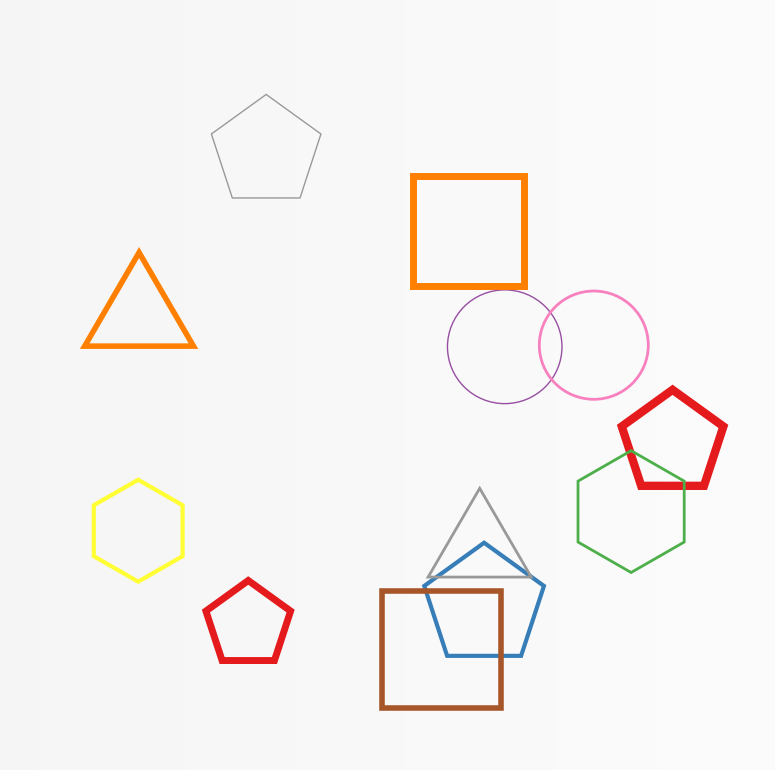[{"shape": "pentagon", "thickness": 2.5, "radius": 0.29, "center": [0.32, 0.189]}, {"shape": "pentagon", "thickness": 3, "radius": 0.34, "center": [0.868, 0.425]}, {"shape": "pentagon", "thickness": 1.5, "radius": 0.41, "center": [0.625, 0.214]}, {"shape": "hexagon", "thickness": 1, "radius": 0.4, "center": [0.814, 0.336]}, {"shape": "circle", "thickness": 0.5, "radius": 0.37, "center": [0.651, 0.55]}, {"shape": "triangle", "thickness": 2, "radius": 0.41, "center": [0.179, 0.591]}, {"shape": "square", "thickness": 2.5, "radius": 0.36, "center": [0.604, 0.7]}, {"shape": "hexagon", "thickness": 1.5, "radius": 0.33, "center": [0.178, 0.311]}, {"shape": "square", "thickness": 2, "radius": 0.38, "center": [0.57, 0.157]}, {"shape": "circle", "thickness": 1, "radius": 0.35, "center": [0.766, 0.552]}, {"shape": "triangle", "thickness": 1, "radius": 0.38, "center": [0.619, 0.289]}, {"shape": "pentagon", "thickness": 0.5, "radius": 0.37, "center": [0.343, 0.803]}]